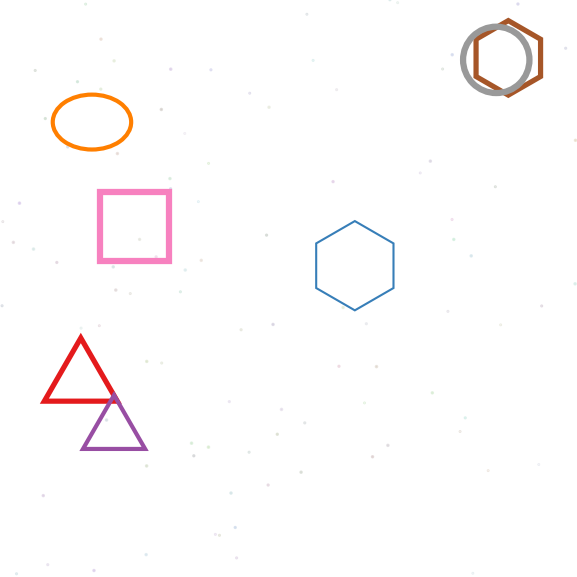[{"shape": "triangle", "thickness": 2.5, "radius": 0.36, "center": [0.14, 0.341]}, {"shape": "hexagon", "thickness": 1, "radius": 0.39, "center": [0.614, 0.539]}, {"shape": "triangle", "thickness": 2, "radius": 0.31, "center": [0.197, 0.253]}, {"shape": "oval", "thickness": 2, "radius": 0.34, "center": [0.159, 0.788]}, {"shape": "hexagon", "thickness": 2.5, "radius": 0.32, "center": [0.88, 0.899]}, {"shape": "square", "thickness": 3, "radius": 0.3, "center": [0.233, 0.607]}, {"shape": "circle", "thickness": 3, "radius": 0.29, "center": [0.859, 0.895]}]